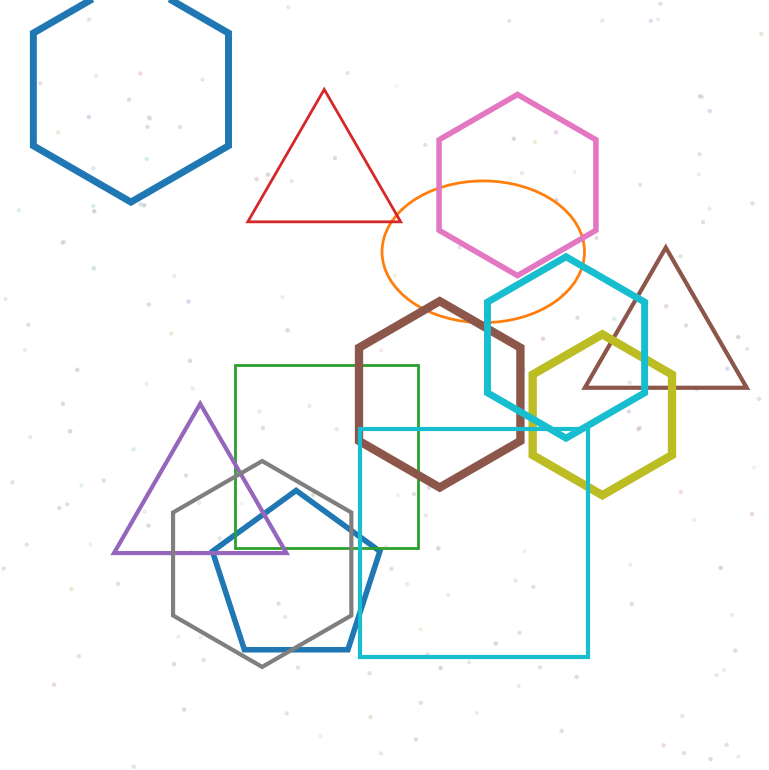[{"shape": "pentagon", "thickness": 2, "radius": 0.57, "center": [0.385, 0.249]}, {"shape": "hexagon", "thickness": 2.5, "radius": 0.73, "center": [0.17, 0.884]}, {"shape": "oval", "thickness": 1, "radius": 0.66, "center": [0.628, 0.673]}, {"shape": "square", "thickness": 1, "radius": 0.59, "center": [0.425, 0.408]}, {"shape": "triangle", "thickness": 1, "radius": 0.57, "center": [0.421, 0.769]}, {"shape": "triangle", "thickness": 1.5, "radius": 0.65, "center": [0.26, 0.346]}, {"shape": "hexagon", "thickness": 3, "radius": 0.61, "center": [0.571, 0.488]}, {"shape": "triangle", "thickness": 1.5, "radius": 0.61, "center": [0.865, 0.557]}, {"shape": "hexagon", "thickness": 2, "radius": 0.59, "center": [0.672, 0.76]}, {"shape": "hexagon", "thickness": 1.5, "radius": 0.67, "center": [0.341, 0.268]}, {"shape": "hexagon", "thickness": 3, "radius": 0.52, "center": [0.782, 0.461]}, {"shape": "square", "thickness": 1.5, "radius": 0.74, "center": [0.615, 0.295]}, {"shape": "hexagon", "thickness": 2.5, "radius": 0.59, "center": [0.735, 0.549]}]